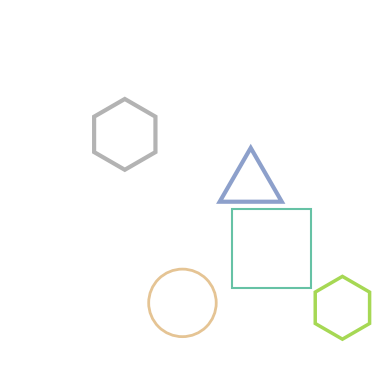[{"shape": "square", "thickness": 1.5, "radius": 0.52, "center": [0.705, 0.354]}, {"shape": "triangle", "thickness": 3, "radius": 0.47, "center": [0.651, 0.523]}, {"shape": "hexagon", "thickness": 2.5, "radius": 0.41, "center": [0.889, 0.201]}, {"shape": "circle", "thickness": 2, "radius": 0.44, "center": [0.474, 0.213]}, {"shape": "hexagon", "thickness": 3, "radius": 0.46, "center": [0.324, 0.651]}]